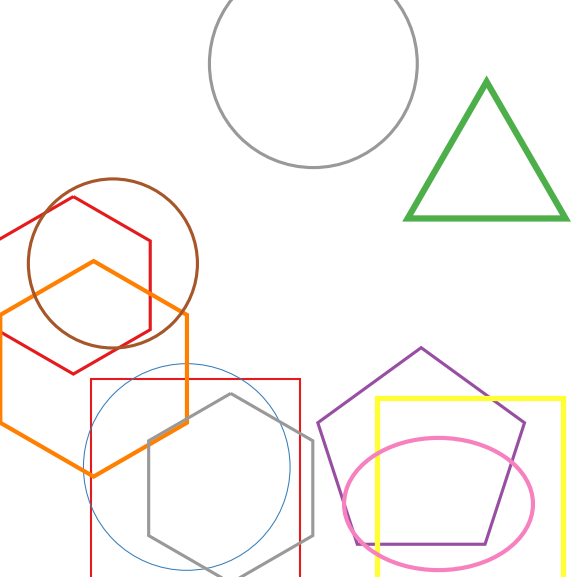[{"shape": "hexagon", "thickness": 1.5, "radius": 0.77, "center": [0.127, 0.505]}, {"shape": "square", "thickness": 1, "radius": 0.91, "center": [0.338, 0.162]}, {"shape": "circle", "thickness": 0.5, "radius": 0.89, "center": [0.323, 0.19]}, {"shape": "triangle", "thickness": 3, "radius": 0.79, "center": [0.843, 0.7]}, {"shape": "pentagon", "thickness": 1.5, "radius": 0.94, "center": [0.729, 0.209]}, {"shape": "hexagon", "thickness": 2, "radius": 0.93, "center": [0.162, 0.36]}, {"shape": "square", "thickness": 2.5, "radius": 0.81, "center": [0.814, 0.149]}, {"shape": "circle", "thickness": 1.5, "radius": 0.73, "center": [0.195, 0.543]}, {"shape": "oval", "thickness": 2, "radius": 0.82, "center": [0.759, 0.126]}, {"shape": "circle", "thickness": 1.5, "radius": 0.9, "center": [0.543, 0.889]}, {"shape": "hexagon", "thickness": 1.5, "radius": 0.82, "center": [0.4, 0.154]}]